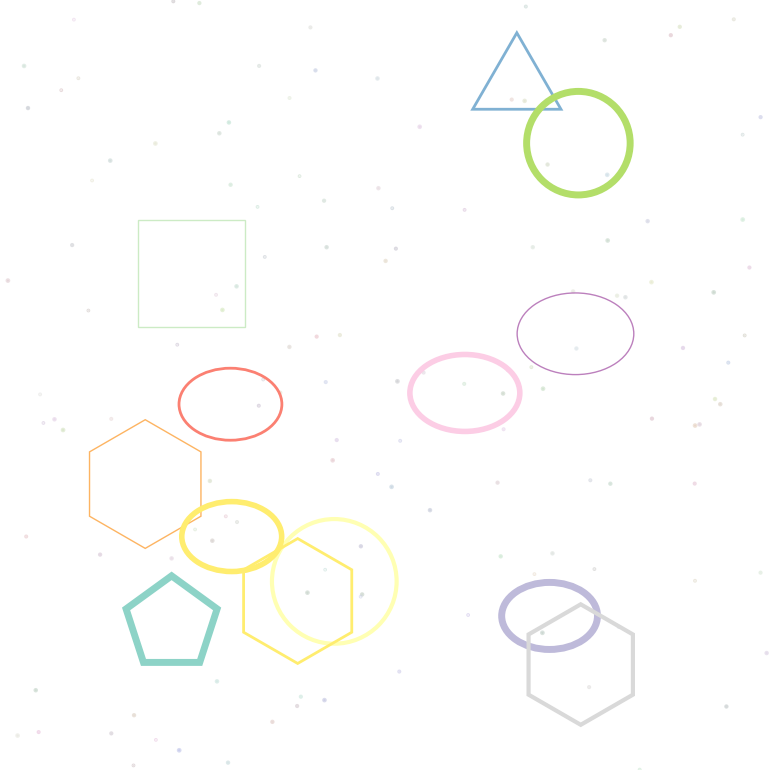[{"shape": "pentagon", "thickness": 2.5, "radius": 0.31, "center": [0.223, 0.19]}, {"shape": "circle", "thickness": 1.5, "radius": 0.4, "center": [0.434, 0.245]}, {"shape": "oval", "thickness": 2.5, "radius": 0.31, "center": [0.714, 0.2]}, {"shape": "oval", "thickness": 1, "radius": 0.33, "center": [0.299, 0.475]}, {"shape": "triangle", "thickness": 1, "radius": 0.33, "center": [0.671, 0.891]}, {"shape": "hexagon", "thickness": 0.5, "radius": 0.42, "center": [0.189, 0.371]}, {"shape": "circle", "thickness": 2.5, "radius": 0.34, "center": [0.751, 0.814]}, {"shape": "oval", "thickness": 2, "radius": 0.36, "center": [0.604, 0.49]}, {"shape": "hexagon", "thickness": 1.5, "radius": 0.39, "center": [0.754, 0.137]}, {"shape": "oval", "thickness": 0.5, "radius": 0.38, "center": [0.747, 0.567]}, {"shape": "square", "thickness": 0.5, "radius": 0.35, "center": [0.248, 0.645]}, {"shape": "oval", "thickness": 2, "radius": 0.32, "center": [0.301, 0.303]}, {"shape": "hexagon", "thickness": 1, "radius": 0.41, "center": [0.387, 0.219]}]